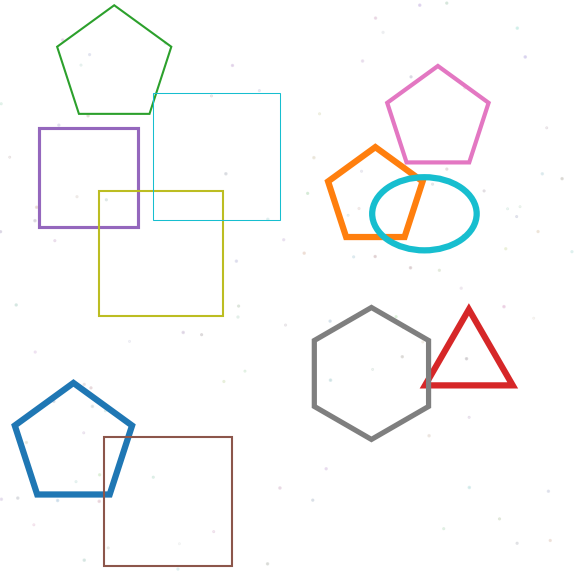[{"shape": "pentagon", "thickness": 3, "radius": 0.53, "center": [0.127, 0.229]}, {"shape": "pentagon", "thickness": 3, "radius": 0.43, "center": [0.65, 0.658]}, {"shape": "pentagon", "thickness": 1, "radius": 0.52, "center": [0.198, 0.886]}, {"shape": "triangle", "thickness": 3, "radius": 0.44, "center": [0.812, 0.376]}, {"shape": "square", "thickness": 1.5, "radius": 0.43, "center": [0.153, 0.691]}, {"shape": "square", "thickness": 1, "radius": 0.56, "center": [0.291, 0.131]}, {"shape": "pentagon", "thickness": 2, "radius": 0.46, "center": [0.758, 0.793]}, {"shape": "hexagon", "thickness": 2.5, "radius": 0.57, "center": [0.643, 0.352]}, {"shape": "square", "thickness": 1, "radius": 0.54, "center": [0.278, 0.56]}, {"shape": "square", "thickness": 0.5, "radius": 0.55, "center": [0.375, 0.728]}, {"shape": "oval", "thickness": 3, "radius": 0.45, "center": [0.735, 0.629]}]